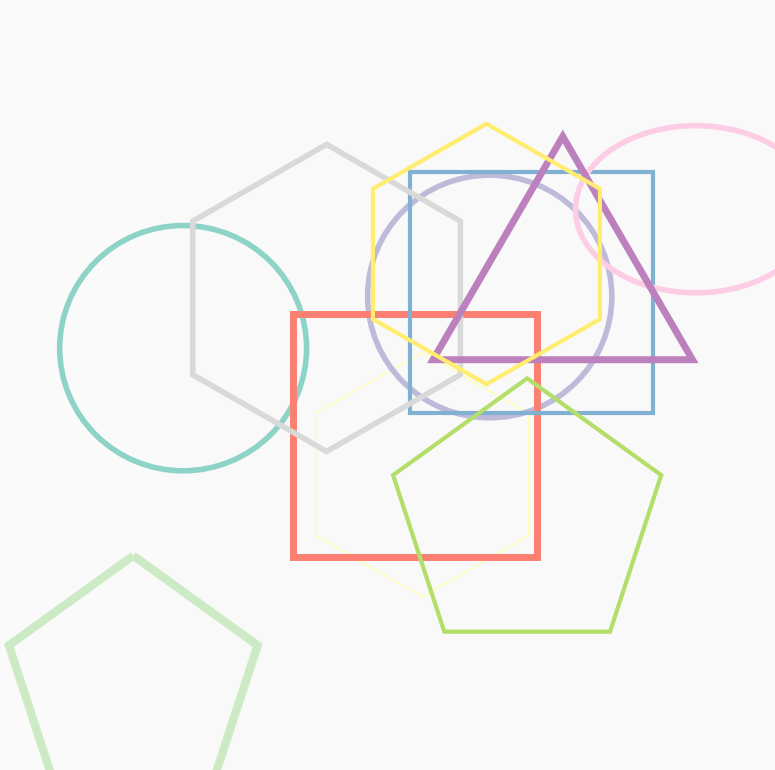[{"shape": "circle", "thickness": 2, "radius": 0.8, "center": [0.236, 0.548]}, {"shape": "hexagon", "thickness": 0.5, "radius": 0.79, "center": [0.545, 0.384]}, {"shape": "circle", "thickness": 2, "radius": 0.79, "center": [0.632, 0.615]}, {"shape": "square", "thickness": 2.5, "radius": 0.79, "center": [0.535, 0.434]}, {"shape": "square", "thickness": 1.5, "radius": 0.78, "center": [0.686, 0.62]}, {"shape": "pentagon", "thickness": 1.5, "radius": 0.91, "center": [0.68, 0.327]}, {"shape": "oval", "thickness": 2, "radius": 0.78, "center": [0.898, 0.728]}, {"shape": "hexagon", "thickness": 2, "radius": 1.0, "center": [0.421, 0.613]}, {"shape": "triangle", "thickness": 2.5, "radius": 0.97, "center": [0.726, 0.629]}, {"shape": "pentagon", "thickness": 3, "radius": 0.84, "center": [0.172, 0.11]}, {"shape": "hexagon", "thickness": 1.5, "radius": 0.85, "center": [0.628, 0.67]}]